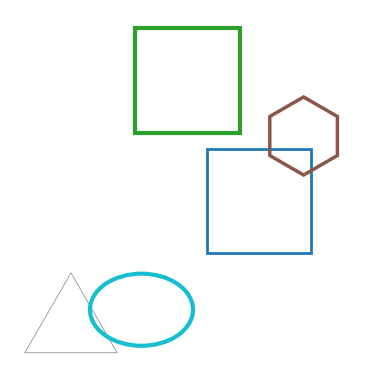[{"shape": "square", "thickness": 2, "radius": 0.68, "center": [0.673, 0.478]}, {"shape": "square", "thickness": 3, "radius": 0.68, "center": [0.487, 0.791]}, {"shape": "hexagon", "thickness": 2.5, "radius": 0.51, "center": [0.789, 0.647]}, {"shape": "triangle", "thickness": 0.5, "radius": 0.69, "center": [0.184, 0.153]}, {"shape": "oval", "thickness": 3, "radius": 0.67, "center": [0.368, 0.196]}]